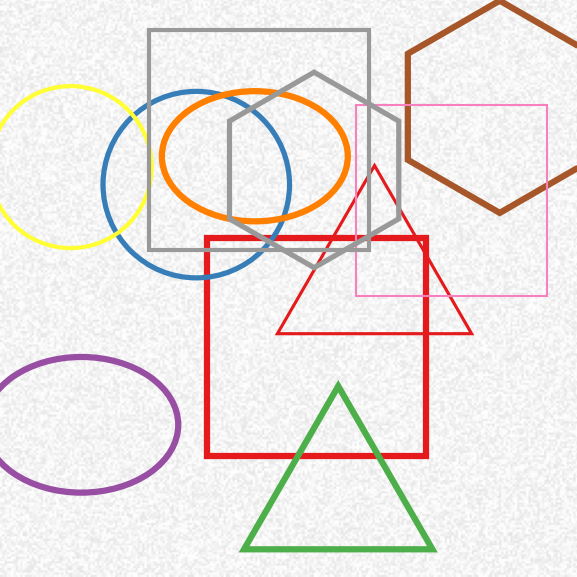[{"shape": "square", "thickness": 3, "radius": 0.95, "center": [0.548, 0.398]}, {"shape": "triangle", "thickness": 1.5, "radius": 0.97, "center": [0.649, 0.518]}, {"shape": "circle", "thickness": 2.5, "radius": 0.81, "center": [0.34, 0.679]}, {"shape": "triangle", "thickness": 3, "radius": 0.94, "center": [0.586, 0.142]}, {"shape": "oval", "thickness": 3, "radius": 0.84, "center": [0.141, 0.264]}, {"shape": "oval", "thickness": 3, "radius": 0.8, "center": [0.441, 0.729]}, {"shape": "circle", "thickness": 2, "radius": 0.7, "center": [0.122, 0.71]}, {"shape": "hexagon", "thickness": 3, "radius": 0.92, "center": [0.865, 0.814]}, {"shape": "square", "thickness": 1, "radius": 0.83, "center": [0.782, 0.652]}, {"shape": "hexagon", "thickness": 2.5, "radius": 0.85, "center": [0.544, 0.705]}, {"shape": "square", "thickness": 2, "radius": 0.95, "center": [0.448, 0.757]}]